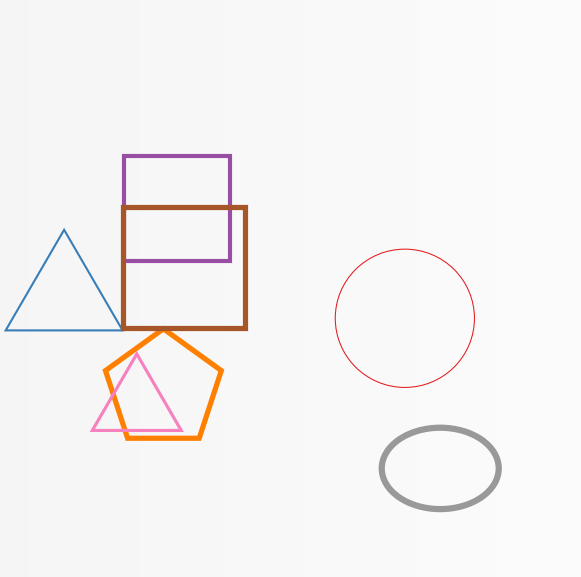[{"shape": "circle", "thickness": 0.5, "radius": 0.6, "center": [0.697, 0.448]}, {"shape": "triangle", "thickness": 1, "radius": 0.58, "center": [0.11, 0.485]}, {"shape": "square", "thickness": 2, "radius": 0.45, "center": [0.305, 0.638]}, {"shape": "pentagon", "thickness": 2.5, "radius": 0.52, "center": [0.281, 0.325]}, {"shape": "square", "thickness": 2.5, "radius": 0.52, "center": [0.316, 0.535]}, {"shape": "triangle", "thickness": 1.5, "radius": 0.44, "center": [0.235, 0.298]}, {"shape": "oval", "thickness": 3, "radius": 0.5, "center": [0.757, 0.188]}]